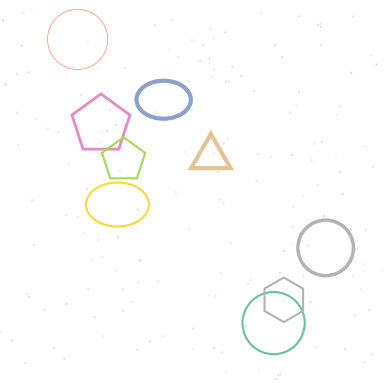[{"shape": "circle", "thickness": 1.5, "radius": 0.4, "center": [0.711, 0.161]}, {"shape": "circle", "thickness": 0.5, "radius": 0.39, "center": [0.202, 0.898]}, {"shape": "oval", "thickness": 3, "radius": 0.35, "center": [0.425, 0.741]}, {"shape": "pentagon", "thickness": 2, "radius": 0.4, "center": [0.262, 0.677]}, {"shape": "pentagon", "thickness": 1.5, "radius": 0.29, "center": [0.321, 0.585]}, {"shape": "oval", "thickness": 1.5, "radius": 0.41, "center": [0.305, 0.469]}, {"shape": "triangle", "thickness": 3, "radius": 0.3, "center": [0.548, 0.593]}, {"shape": "hexagon", "thickness": 1.5, "radius": 0.29, "center": [0.737, 0.221]}, {"shape": "circle", "thickness": 2.5, "radius": 0.36, "center": [0.846, 0.356]}]